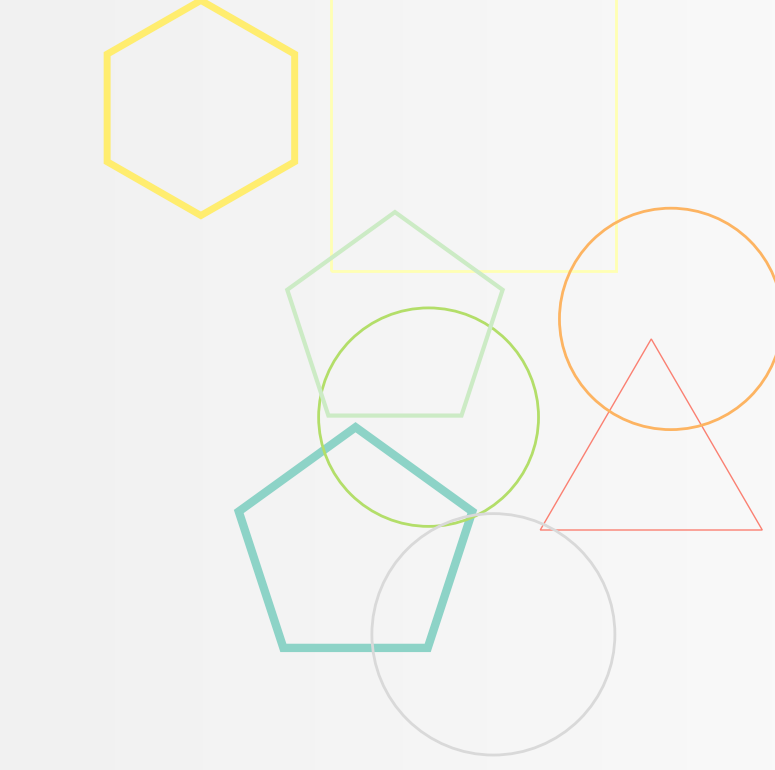[{"shape": "pentagon", "thickness": 3, "radius": 0.79, "center": [0.459, 0.287]}, {"shape": "square", "thickness": 1, "radius": 0.92, "center": [0.611, 0.831]}, {"shape": "triangle", "thickness": 0.5, "radius": 0.83, "center": [0.84, 0.394]}, {"shape": "circle", "thickness": 1, "radius": 0.72, "center": [0.866, 0.586]}, {"shape": "circle", "thickness": 1, "radius": 0.71, "center": [0.553, 0.458]}, {"shape": "circle", "thickness": 1, "radius": 0.78, "center": [0.637, 0.176]}, {"shape": "pentagon", "thickness": 1.5, "radius": 0.73, "center": [0.51, 0.578]}, {"shape": "hexagon", "thickness": 2.5, "radius": 0.7, "center": [0.259, 0.86]}]